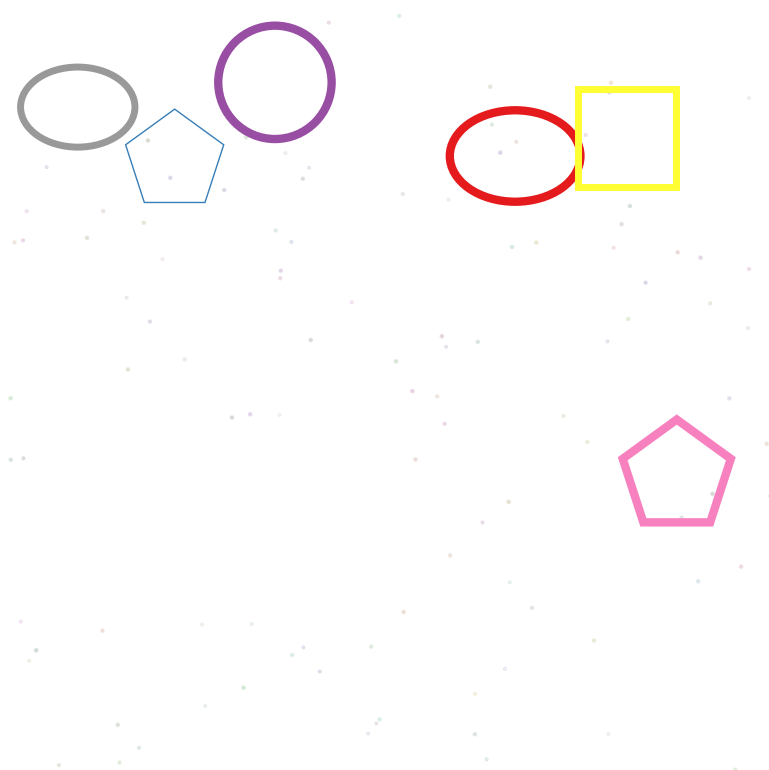[{"shape": "oval", "thickness": 3, "radius": 0.42, "center": [0.669, 0.797]}, {"shape": "pentagon", "thickness": 0.5, "radius": 0.33, "center": [0.227, 0.791]}, {"shape": "circle", "thickness": 3, "radius": 0.37, "center": [0.357, 0.893]}, {"shape": "square", "thickness": 2.5, "radius": 0.32, "center": [0.815, 0.821]}, {"shape": "pentagon", "thickness": 3, "radius": 0.37, "center": [0.879, 0.381]}, {"shape": "oval", "thickness": 2.5, "radius": 0.37, "center": [0.101, 0.861]}]